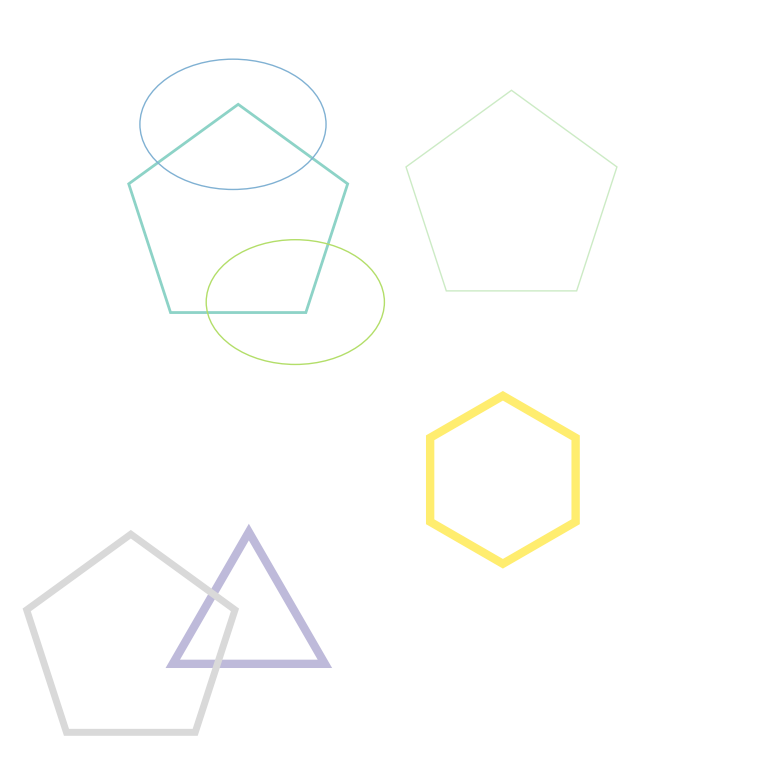[{"shape": "pentagon", "thickness": 1, "radius": 0.75, "center": [0.309, 0.715]}, {"shape": "triangle", "thickness": 3, "radius": 0.57, "center": [0.323, 0.195]}, {"shape": "oval", "thickness": 0.5, "radius": 0.6, "center": [0.303, 0.839]}, {"shape": "oval", "thickness": 0.5, "radius": 0.58, "center": [0.384, 0.608]}, {"shape": "pentagon", "thickness": 2.5, "radius": 0.71, "center": [0.17, 0.164]}, {"shape": "pentagon", "thickness": 0.5, "radius": 0.72, "center": [0.664, 0.739]}, {"shape": "hexagon", "thickness": 3, "radius": 0.55, "center": [0.653, 0.377]}]